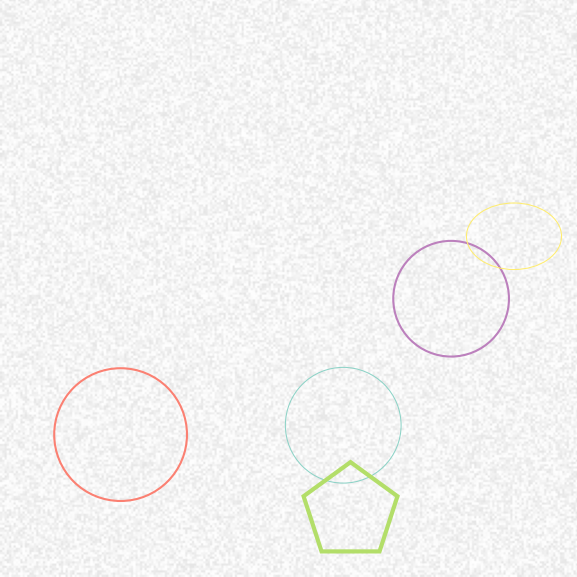[{"shape": "circle", "thickness": 0.5, "radius": 0.5, "center": [0.594, 0.263]}, {"shape": "circle", "thickness": 1, "radius": 0.57, "center": [0.209, 0.247]}, {"shape": "pentagon", "thickness": 2, "radius": 0.43, "center": [0.607, 0.113]}, {"shape": "circle", "thickness": 1, "radius": 0.5, "center": [0.781, 0.482]}, {"shape": "oval", "thickness": 0.5, "radius": 0.41, "center": [0.89, 0.59]}]